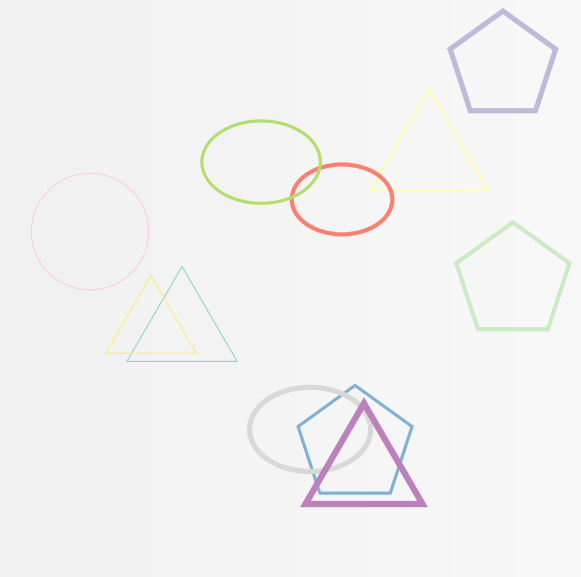[{"shape": "triangle", "thickness": 0.5, "radius": 0.55, "center": [0.313, 0.428]}, {"shape": "triangle", "thickness": 1, "radius": 0.59, "center": [0.738, 0.728]}, {"shape": "pentagon", "thickness": 2.5, "radius": 0.48, "center": [0.865, 0.885]}, {"shape": "oval", "thickness": 2, "radius": 0.43, "center": [0.588, 0.654]}, {"shape": "pentagon", "thickness": 1.5, "radius": 0.52, "center": [0.611, 0.229]}, {"shape": "oval", "thickness": 1.5, "radius": 0.51, "center": [0.449, 0.718]}, {"shape": "circle", "thickness": 0.5, "radius": 0.5, "center": [0.155, 0.598]}, {"shape": "oval", "thickness": 2.5, "radius": 0.52, "center": [0.534, 0.256]}, {"shape": "triangle", "thickness": 3, "radius": 0.58, "center": [0.626, 0.185]}, {"shape": "pentagon", "thickness": 2, "radius": 0.51, "center": [0.882, 0.512]}, {"shape": "triangle", "thickness": 0.5, "radius": 0.45, "center": [0.26, 0.432]}]